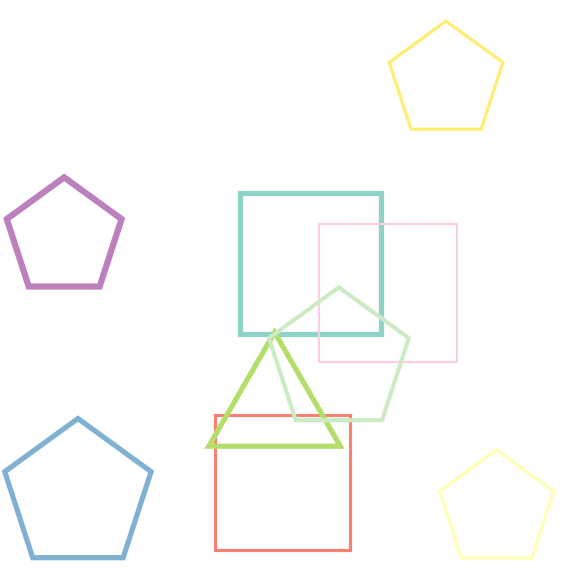[{"shape": "square", "thickness": 2.5, "radius": 0.61, "center": [0.538, 0.543]}, {"shape": "pentagon", "thickness": 1.5, "radius": 0.52, "center": [0.86, 0.117]}, {"shape": "square", "thickness": 1.5, "radius": 0.59, "center": [0.489, 0.163]}, {"shape": "pentagon", "thickness": 2.5, "radius": 0.67, "center": [0.135, 0.141]}, {"shape": "triangle", "thickness": 2.5, "radius": 0.66, "center": [0.475, 0.292]}, {"shape": "square", "thickness": 1, "radius": 0.6, "center": [0.672, 0.491]}, {"shape": "pentagon", "thickness": 3, "radius": 0.52, "center": [0.111, 0.588]}, {"shape": "pentagon", "thickness": 2, "radius": 0.64, "center": [0.587, 0.374]}, {"shape": "pentagon", "thickness": 1.5, "radius": 0.52, "center": [0.772, 0.859]}]